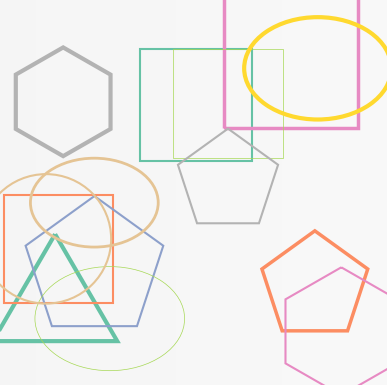[{"shape": "square", "thickness": 1.5, "radius": 0.73, "center": [0.506, 0.727]}, {"shape": "triangle", "thickness": 3, "radius": 0.93, "center": [0.142, 0.207]}, {"shape": "square", "thickness": 1.5, "radius": 0.7, "center": [0.152, 0.353]}, {"shape": "pentagon", "thickness": 2.5, "radius": 0.72, "center": [0.813, 0.257]}, {"shape": "pentagon", "thickness": 1.5, "radius": 0.93, "center": [0.244, 0.304]}, {"shape": "hexagon", "thickness": 1.5, "radius": 0.83, "center": [0.881, 0.139]}, {"shape": "square", "thickness": 2.5, "radius": 0.86, "center": [0.751, 0.839]}, {"shape": "square", "thickness": 0.5, "radius": 0.71, "center": [0.587, 0.732]}, {"shape": "oval", "thickness": 0.5, "radius": 0.97, "center": [0.283, 0.172]}, {"shape": "oval", "thickness": 3, "radius": 0.95, "center": [0.82, 0.823]}, {"shape": "circle", "thickness": 1.5, "radius": 0.84, "center": [0.119, 0.38]}, {"shape": "oval", "thickness": 2, "radius": 0.82, "center": [0.243, 0.474]}, {"shape": "pentagon", "thickness": 1.5, "radius": 0.68, "center": [0.588, 0.53]}, {"shape": "hexagon", "thickness": 3, "radius": 0.71, "center": [0.163, 0.736]}]